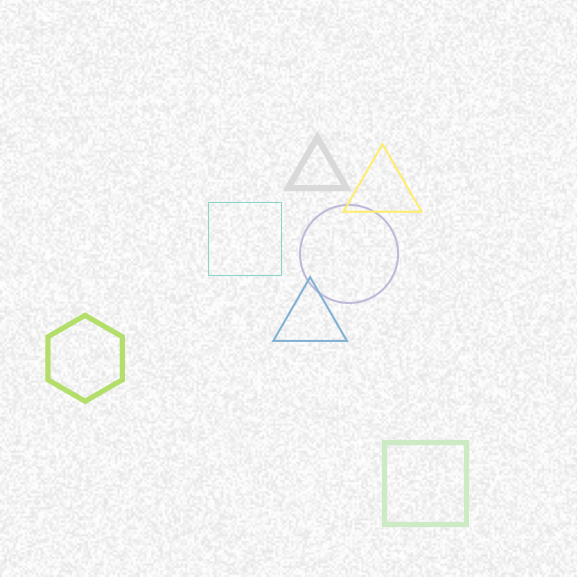[{"shape": "square", "thickness": 0.5, "radius": 0.32, "center": [0.423, 0.587]}, {"shape": "circle", "thickness": 1, "radius": 0.42, "center": [0.604, 0.559]}, {"shape": "triangle", "thickness": 1, "radius": 0.37, "center": [0.537, 0.446]}, {"shape": "hexagon", "thickness": 2.5, "radius": 0.37, "center": [0.147, 0.379]}, {"shape": "triangle", "thickness": 3, "radius": 0.29, "center": [0.549, 0.703]}, {"shape": "square", "thickness": 2.5, "radius": 0.35, "center": [0.736, 0.162]}, {"shape": "triangle", "thickness": 1, "radius": 0.39, "center": [0.662, 0.672]}]